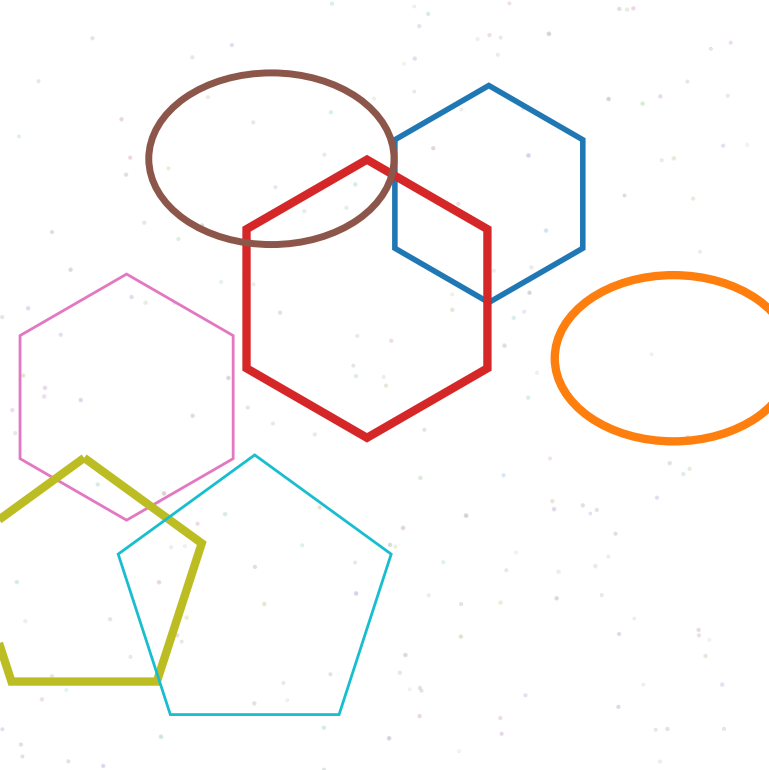[{"shape": "hexagon", "thickness": 2, "radius": 0.7, "center": [0.635, 0.748]}, {"shape": "oval", "thickness": 3, "radius": 0.77, "center": [0.875, 0.535]}, {"shape": "hexagon", "thickness": 3, "radius": 0.9, "center": [0.477, 0.612]}, {"shape": "oval", "thickness": 2.5, "radius": 0.8, "center": [0.352, 0.794]}, {"shape": "hexagon", "thickness": 1, "radius": 0.8, "center": [0.164, 0.484]}, {"shape": "pentagon", "thickness": 3, "radius": 0.8, "center": [0.109, 0.245]}, {"shape": "pentagon", "thickness": 1, "radius": 0.93, "center": [0.331, 0.223]}]